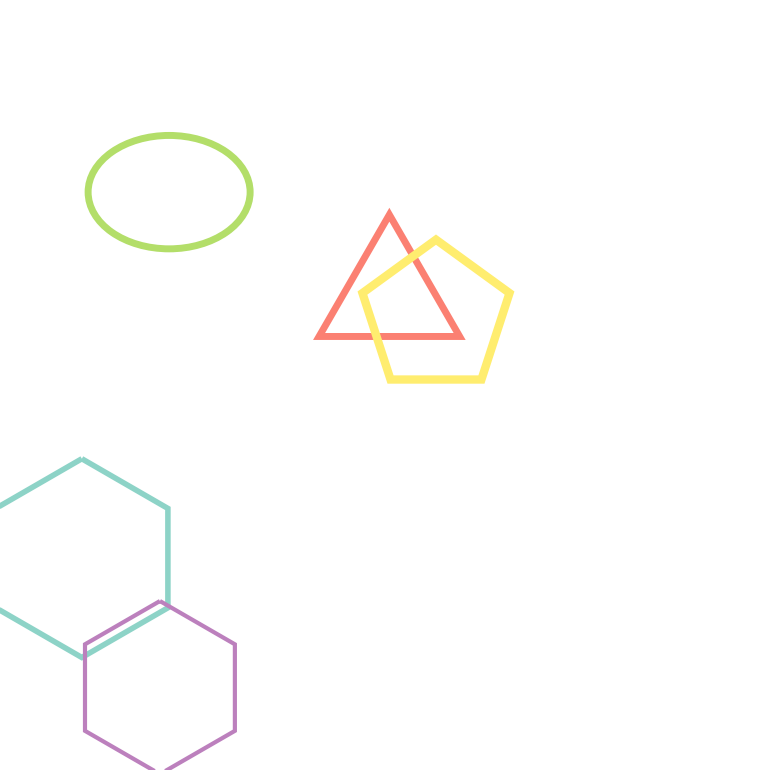[{"shape": "hexagon", "thickness": 2, "radius": 0.65, "center": [0.106, 0.275]}, {"shape": "triangle", "thickness": 2.5, "radius": 0.53, "center": [0.506, 0.616]}, {"shape": "oval", "thickness": 2.5, "radius": 0.53, "center": [0.22, 0.75]}, {"shape": "hexagon", "thickness": 1.5, "radius": 0.56, "center": [0.208, 0.107]}, {"shape": "pentagon", "thickness": 3, "radius": 0.5, "center": [0.566, 0.588]}]